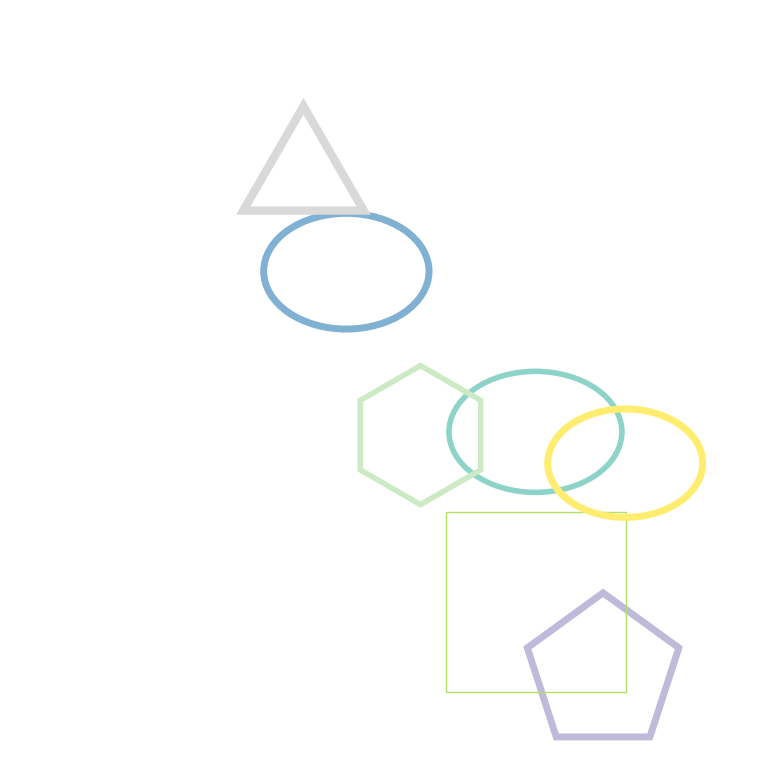[{"shape": "oval", "thickness": 2, "radius": 0.56, "center": [0.695, 0.439]}, {"shape": "pentagon", "thickness": 2.5, "radius": 0.52, "center": [0.783, 0.127]}, {"shape": "oval", "thickness": 2.5, "radius": 0.54, "center": [0.45, 0.648]}, {"shape": "square", "thickness": 0.5, "radius": 0.58, "center": [0.696, 0.218]}, {"shape": "triangle", "thickness": 3, "radius": 0.45, "center": [0.394, 0.772]}, {"shape": "hexagon", "thickness": 2, "radius": 0.45, "center": [0.546, 0.435]}, {"shape": "oval", "thickness": 2.5, "radius": 0.5, "center": [0.812, 0.398]}]